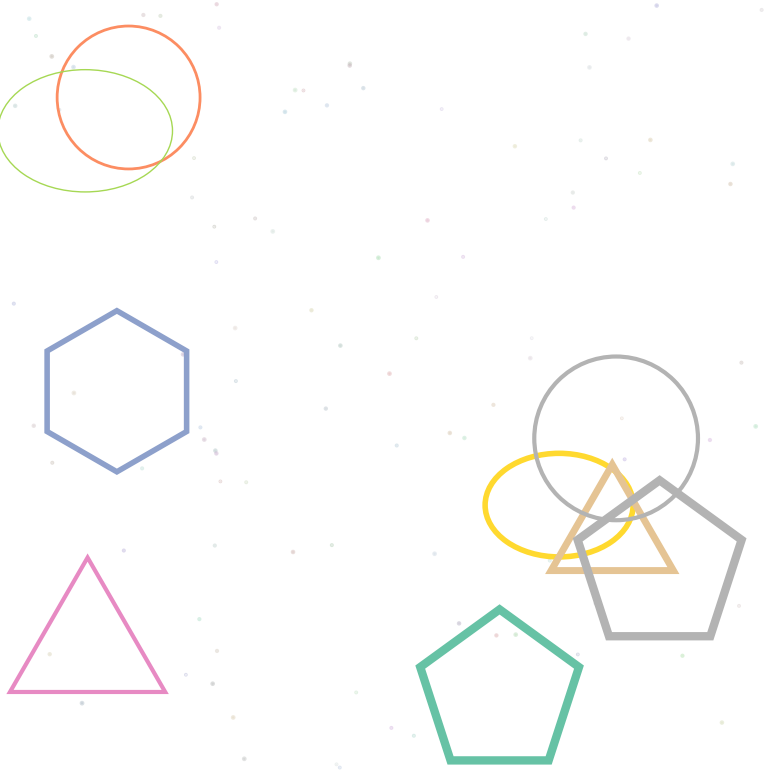[{"shape": "pentagon", "thickness": 3, "radius": 0.54, "center": [0.649, 0.1]}, {"shape": "circle", "thickness": 1, "radius": 0.46, "center": [0.167, 0.873]}, {"shape": "hexagon", "thickness": 2, "radius": 0.52, "center": [0.152, 0.492]}, {"shape": "triangle", "thickness": 1.5, "radius": 0.58, "center": [0.114, 0.16]}, {"shape": "oval", "thickness": 0.5, "radius": 0.57, "center": [0.111, 0.83]}, {"shape": "oval", "thickness": 2, "radius": 0.48, "center": [0.726, 0.344]}, {"shape": "triangle", "thickness": 2.5, "radius": 0.46, "center": [0.795, 0.305]}, {"shape": "circle", "thickness": 1.5, "radius": 0.53, "center": [0.8, 0.431]}, {"shape": "pentagon", "thickness": 3, "radius": 0.56, "center": [0.857, 0.264]}]